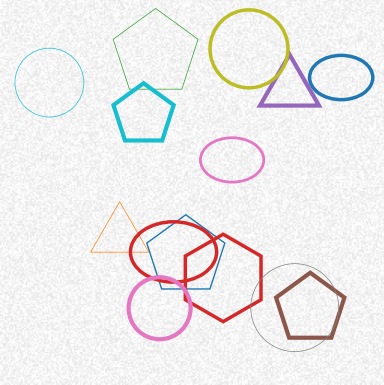[{"shape": "pentagon", "thickness": 1, "radius": 0.53, "center": [0.483, 0.336]}, {"shape": "oval", "thickness": 2.5, "radius": 0.41, "center": [0.886, 0.799]}, {"shape": "triangle", "thickness": 0.5, "radius": 0.44, "center": [0.311, 0.389]}, {"shape": "pentagon", "thickness": 0.5, "radius": 0.58, "center": [0.404, 0.862]}, {"shape": "oval", "thickness": 2.5, "radius": 0.56, "center": [0.451, 0.346]}, {"shape": "hexagon", "thickness": 2.5, "radius": 0.57, "center": [0.58, 0.278]}, {"shape": "triangle", "thickness": 3, "radius": 0.44, "center": [0.752, 0.77]}, {"shape": "pentagon", "thickness": 3, "radius": 0.47, "center": [0.806, 0.198]}, {"shape": "oval", "thickness": 2, "radius": 0.41, "center": [0.603, 0.585]}, {"shape": "circle", "thickness": 3, "radius": 0.4, "center": [0.415, 0.199]}, {"shape": "circle", "thickness": 0.5, "radius": 0.57, "center": [0.766, 0.201]}, {"shape": "circle", "thickness": 2.5, "radius": 0.51, "center": [0.647, 0.873]}, {"shape": "circle", "thickness": 0.5, "radius": 0.45, "center": [0.128, 0.785]}, {"shape": "pentagon", "thickness": 3, "radius": 0.41, "center": [0.373, 0.702]}]